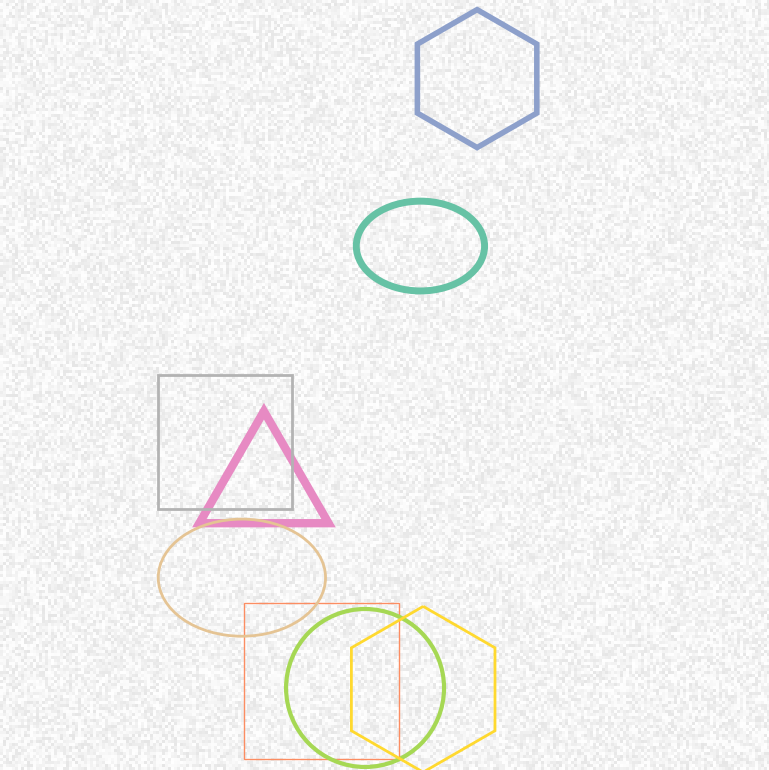[{"shape": "oval", "thickness": 2.5, "radius": 0.42, "center": [0.546, 0.68]}, {"shape": "square", "thickness": 0.5, "radius": 0.51, "center": [0.417, 0.116]}, {"shape": "hexagon", "thickness": 2, "radius": 0.45, "center": [0.62, 0.898]}, {"shape": "triangle", "thickness": 3, "radius": 0.48, "center": [0.343, 0.369]}, {"shape": "circle", "thickness": 1.5, "radius": 0.51, "center": [0.474, 0.107]}, {"shape": "hexagon", "thickness": 1, "radius": 0.54, "center": [0.55, 0.105]}, {"shape": "oval", "thickness": 1, "radius": 0.54, "center": [0.314, 0.25]}, {"shape": "square", "thickness": 1, "radius": 0.44, "center": [0.292, 0.426]}]